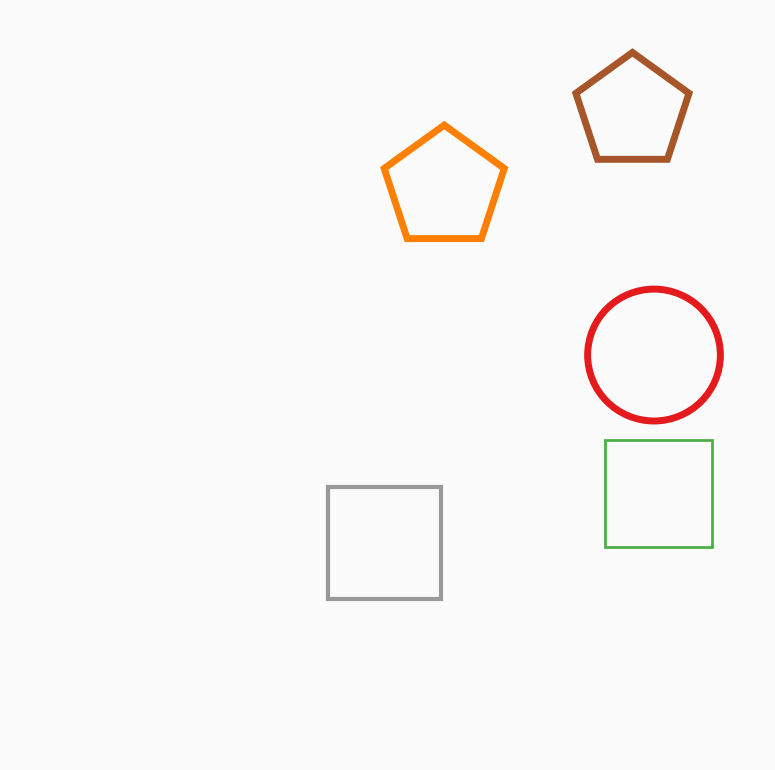[{"shape": "circle", "thickness": 2.5, "radius": 0.43, "center": [0.844, 0.539]}, {"shape": "square", "thickness": 1, "radius": 0.35, "center": [0.85, 0.359]}, {"shape": "pentagon", "thickness": 2.5, "radius": 0.41, "center": [0.573, 0.756]}, {"shape": "pentagon", "thickness": 2.5, "radius": 0.38, "center": [0.816, 0.855]}, {"shape": "square", "thickness": 1.5, "radius": 0.36, "center": [0.496, 0.295]}]